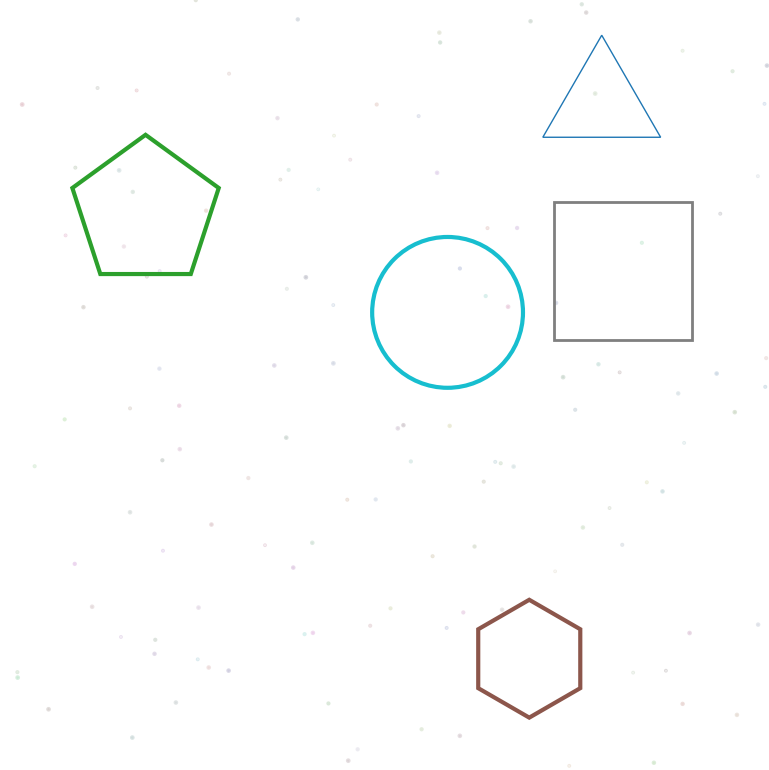[{"shape": "triangle", "thickness": 0.5, "radius": 0.44, "center": [0.781, 0.866]}, {"shape": "pentagon", "thickness": 1.5, "radius": 0.5, "center": [0.189, 0.725]}, {"shape": "hexagon", "thickness": 1.5, "radius": 0.38, "center": [0.687, 0.145]}, {"shape": "square", "thickness": 1, "radius": 0.45, "center": [0.809, 0.648]}, {"shape": "circle", "thickness": 1.5, "radius": 0.49, "center": [0.581, 0.594]}]